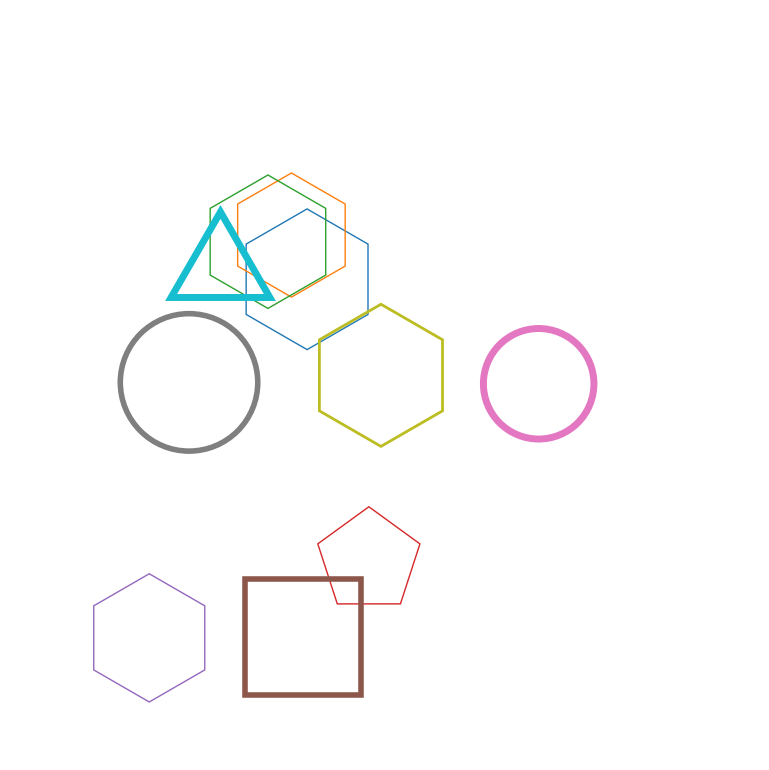[{"shape": "hexagon", "thickness": 0.5, "radius": 0.46, "center": [0.399, 0.637]}, {"shape": "hexagon", "thickness": 0.5, "radius": 0.4, "center": [0.378, 0.695]}, {"shape": "hexagon", "thickness": 0.5, "radius": 0.43, "center": [0.348, 0.686]}, {"shape": "pentagon", "thickness": 0.5, "radius": 0.35, "center": [0.479, 0.272]}, {"shape": "hexagon", "thickness": 0.5, "radius": 0.42, "center": [0.194, 0.172]}, {"shape": "square", "thickness": 2, "radius": 0.38, "center": [0.393, 0.172]}, {"shape": "circle", "thickness": 2.5, "radius": 0.36, "center": [0.7, 0.502]}, {"shape": "circle", "thickness": 2, "radius": 0.45, "center": [0.245, 0.503]}, {"shape": "hexagon", "thickness": 1, "radius": 0.46, "center": [0.495, 0.513]}, {"shape": "triangle", "thickness": 2.5, "radius": 0.37, "center": [0.286, 0.651]}]